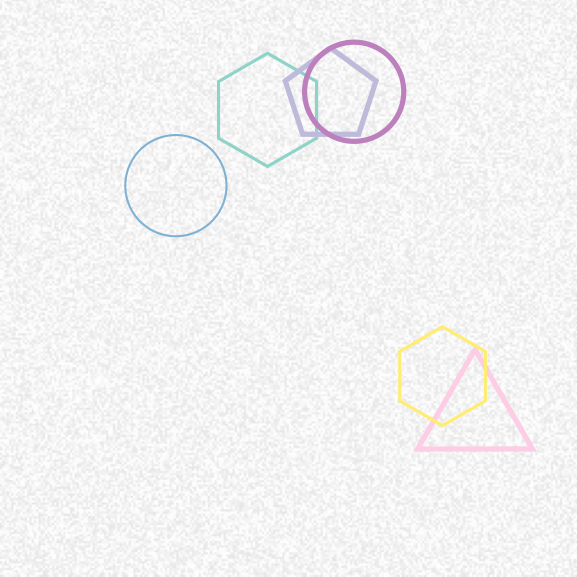[{"shape": "hexagon", "thickness": 1.5, "radius": 0.49, "center": [0.463, 0.809]}, {"shape": "pentagon", "thickness": 2.5, "radius": 0.41, "center": [0.573, 0.833]}, {"shape": "circle", "thickness": 1, "radius": 0.44, "center": [0.305, 0.678]}, {"shape": "triangle", "thickness": 2.5, "radius": 0.57, "center": [0.823, 0.279]}, {"shape": "circle", "thickness": 2.5, "radius": 0.43, "center": [0.613, 0.84]}, {"shape": "hexagon", "thickness": 1.5, "radius": 0.43, "center": [0.766, 0.348]}]